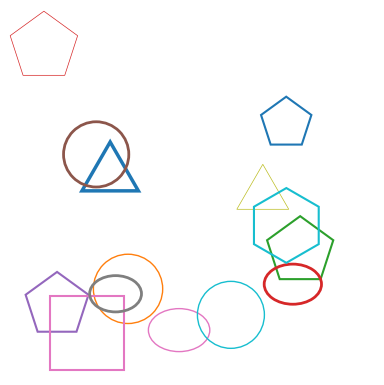[{"shape": "pentagon", "thickness": 1.5, "radius": 0.34, "center": [0.743, 0.68]}, {"shape": "triangle", "thickness": 2.5, "radius": 0.42, "center": [0.286, 0.547]}, {"shape": "circle", "thickness": 1, "radius": 0.45, "center": [0.333, 0.25]}, {"shape": "pentagon", "thickness": 1.5, "radius": 0.45, "center": [0.78, 0.348]}, {"shape": "pentagon", "thickness": 0.5, "radius": 0.46, "center": [0.114, 0.879]}, {"shape": "oval", "thickness": 2, "radius": 0.37, "center": [0.761, 0.262]}, {"shape": "pentagon", "thickness": 1.5, "radius": 0.43, "center": [0.148, 0.208]}, {"shape": "circle", "thickness": 2, "radius": 0.42, "center": [0.25, 0.599]}, {"shape": "oval", "thickness": 1, "radius": 0.4, "center": [0.465, 0.143]}, {"shape": "square", "thickness": 1.5, "radius": 0.48, "center": [0.227, 0.136]}, {"shape": "oval", "thickness": 2, "radius": 0.34, "center": [0.3, 0.237]}, {"shape": "triangle", "thickness": 0.5, "radius": 0.39, "center": [0.683, 0.495]}, {"shape": "hexagon", "thickness": 1.5, "radius": 0.49, "center": [0.744, 0.414]}, {"shape": "circle", "thickness": 1, "radius": 0.43, "center": [0.6, 0.182]}]